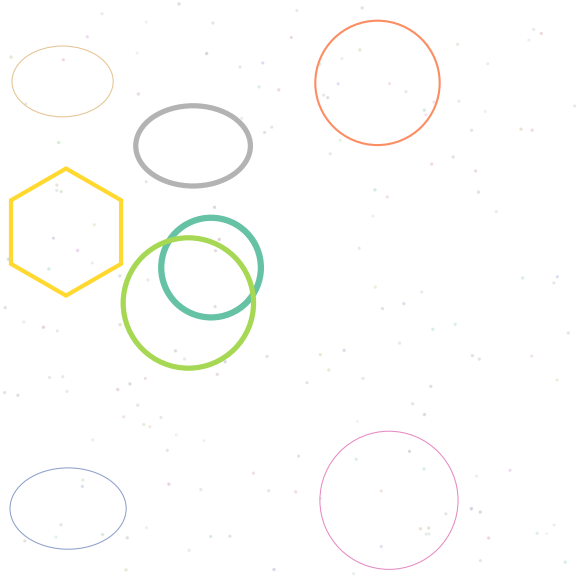[{"shape": "circle", "thickness": 3, "radius": 0.43, "center": [0.365, 0.536]}, {"shape": "circle", "thickness": 1, "radius": 0.54, "center": [0.654, 0.856]}, {"shape": "oval", "thickness": 0.5, "radius": 0.5, "center": [0.118, 0.119]}, {"shape": "circle", "thickness": 0.5, "radius": 0.6, "center": [0.674, 0.133]}, {"shape": "circle", "thickness": 2.5, "radius": 0.56, "center": [0.326, 0.474]}, {"shape": "hexagon", "thickness": 2, "radius": 0.55, "center": [0.114, 0.597]}, {"shape": "oval", "thickness": 0.5, "radius": 0.44, "center": [0.108, 0.858]}, {"shape": "oval", "thickness": 2.5, "radius": 0.5, "center": [0.334, 0.747]}]